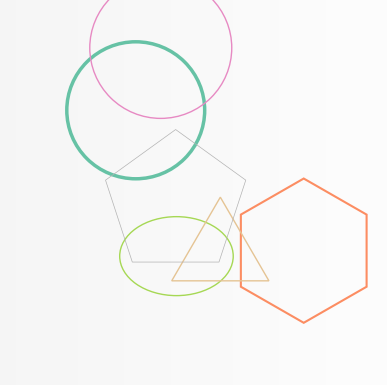[{"shape": "circle", "thickness": 2.5, "radius": 0.89, "center": [0.35, 0.714]}, {"shape": "hexagon", "thickness": 1.5, "radius": 0.94, "center": [0.784, 0.349]}, {"shape": "circle", "thickness": 1, "radius": 0.92, "center": [0.415, 0.876]}, {"shape": "oval", "thickness": 1, "radius": 0.73, "center": [0.455, 0.335]}, {"shape": "triangle", "thickness": 1, "radius": 0.72, "center": [0.569, 0.343]}, {"shape": "pentagon", "thickness": 0.5, "radius": 0.95, "center": [0.453, 0.473]}]